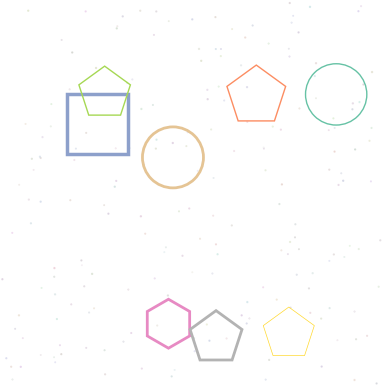[{"shape": "circle", "thickness": 1, "radius": 0.4, "center": [0.873, 0.755]}, {"shape": "pentagon", "thickness": 1, "radius": 0.4, "center": [0.666, 0.751]}, {"shape": "square", "thickness": 2.5, "radius": 0.4, "center": [0.254, 0.678]}, {"shape": "hexagon", "thickness": 2, "radius": 0.32, "center": [0.438, 0.159]}, {"shape": "pentagon", "thickness": 1, "radius": 0.35, "center": [0.272, 0.758]}, {"shape": "pentagon", "thickness": 0.5, "radius": 0.35, "center": [0.75, 0.133]}, {"shape": "circle", "thickness": 2, "radius": 0.4, "center": [0.449, 0.591]}, {"shape": "pentagon", "thickness": 2, "radius": 0.35, "center": [0.561, 0.122]}]